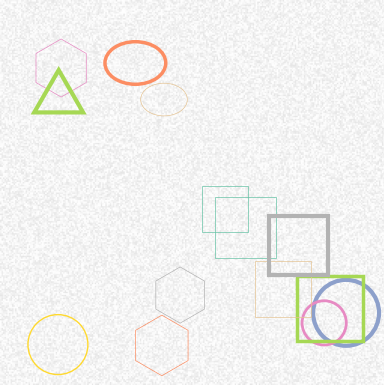[{"shape": "square", "thickness": 0.5, "radius": 0.4, "center": [0.638, 0.409]}, {"shape": "square", "thickness": 0.5, "radius": 0.3, "center": [0.585, 0.457]}, {"shape": "hexagon", "thickness": 0.5, "radius": 0.39, "center": [0.42, 0.103]}, {"shape": "oval", "thickness": 2.5, "radius": 0.39, "center": [0.352, 0.836]}, {"shape": "circle", "thickness": 3, "radius": 0.43, "center": [0.899, 0.187]}, {"shape": "hexagon", "thickness": 0.5, "radius": 0.38, "center": [0.159, 0.823]}, {"shape": "circle", "thickness": 2, "radius": 0.29, "center": [0.842, 0.161]}, {"shape": "triangle", "thickness": 3, "radius": 0.37, "center": [0.152, 0.745]}, {"shape": "square", "thickness": 2.5, "radius": 0.43, "center": [0.858, 0.198]}, {"shape": "circle", "thickness": 1, "radius": 0.39, "center": [0.15, 0.105]}, {"shape": "oval", "thickness": 0.5, "radius": 0.3, "center": [0.426, 0.741]}, {"shape": "square", "thickness": 0.5, "radius": 0.36, "center": [0.734, 0.251]}, {"shape": "square", "thickness": 3, "radius": 0.38, "center": [0.776, 0.362]}, {"shape": "hexagon", "thickness": 0.5, "radius": 0.36, "center": [0.468, 0.234]}]